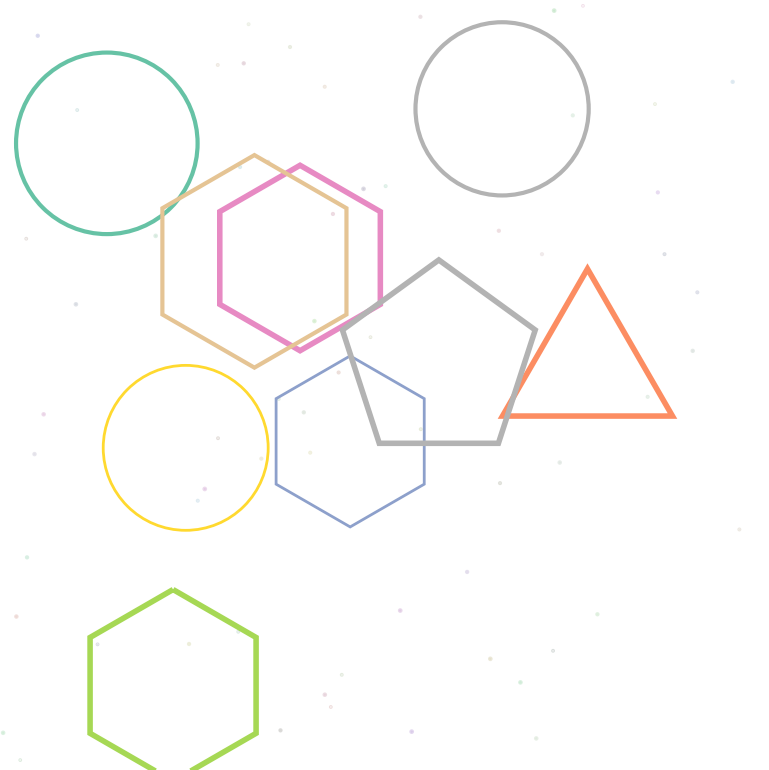[{"shape": "circle", "thickness": 1.5, "radius": 0.59, "center": [0.139, 0.814]}, {"shape": "triangle", "thickness": 2, "radius": 0.64, "center": [0.763, 0.523]}, {"shape": "hexagon", "thickness": 1, "radius": 0.56, "center": [0.455, 0.427]}, {"shape": "hexagon", "thickness": 2, "radius": 0.6, "center": [0.39, 0.665]}, {"shape": "hexagon", "thickness": 2, "radius": 0.62, "center": [0.225, 0.11]}, {"shape": "circle", "thickness": 1, "radius": 0.54, "center": [0.241, 0.418]}, {"shape": "hexagon", "thickness": 1.5, "radius": 0.69, "center": [0.33, 0.661]}, {"shape": "circle", "thickness": 1.5, "radius": 0.56, "center": [0.652, 0.859]}, {"shape": "pentagon", "thickness": 2, "radius": 0.66, "center": [0.57, 0.531]}]